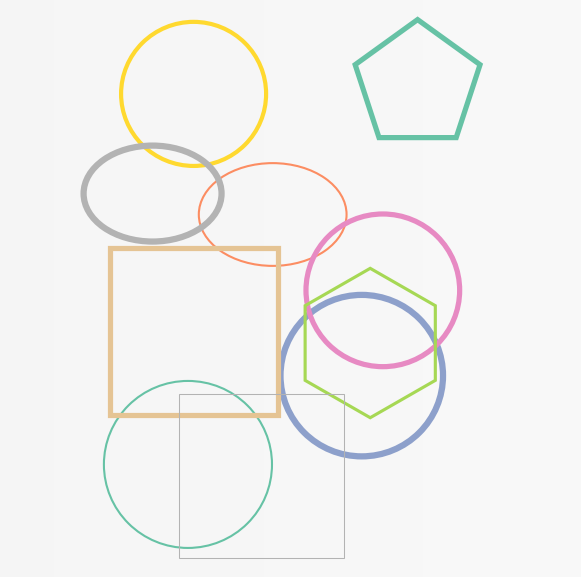[{"shape": "pentagon", "thickness": 2.5, "radius": 0.56, "center": [0.718, 0.852]}, {"shape": "circle", "thickness": 1, "radius": 0.72, "center": [0.323, 0.195]}, {"shape": "oval", "thickness": 1, "radius": 0.64, "center": [0.469, 0.628]}, {"shape": "circle", "thickness": 3, "radius": 0.7, "center": [0.622, 0.349]}, {"shape": "circle", "thickness": 2.5, "radius": 0.66, "center": [0.659, 0.496]}, {"shape": "hexagon", "thickness": 1.5, "radius": 0.65, "center": [0.637, 0.405]}, {"shape": "circle", "thickness": 2, "radius": 0.62, "center": [0.333, 0.837]}, {"shape": "square", "thickness": 2.5, "radius": 0.72, "center": [0.333, 0.425]}, {"shape": "oval", "thickness": 3, "radius": 0.59, "center": [0.262, 0.664]}, {"shape": "square", "thickness": 0.5, "radius": 0.71, "center": [0.45, 0.175]}]